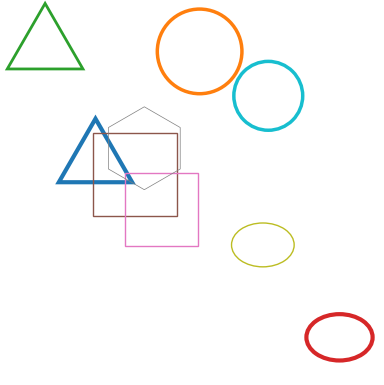[{"shape": "triangle", "thickness": 3, "radius": 0.55, "center": [0.248, 0.582]}, {"shape": "circle", "thickness": 2.5, "radius": 0.55, "center": [0.518, 0.867]}, {"shape": "triangle", "thickness": 2, "radius": 0.57, "center": [0.117, 0.878]}, {"shape": "oval", "thickness": 3, "radius": 0.43, "center": [0.882, 0.124]}, {"shape": "square", "thickness": 1, "radius": 0.54, "center": [0.35, 0.547]}, {"shape": "square", "thickness": 1, "radius": 0.47, "center": [0.42, 0.455]}, {"shape": "hexagon", "thickness": 0.5, "radius": 0.54, "center": [0.375, 0.615]}, {"shape": "oval", "thickness": 1, "radius": 0.41, "center": [0.683, 0.364]}, {"shape": "circle", "thickness": 2.5, "radius": 0.45, "center": [0.697, 0.751]}]